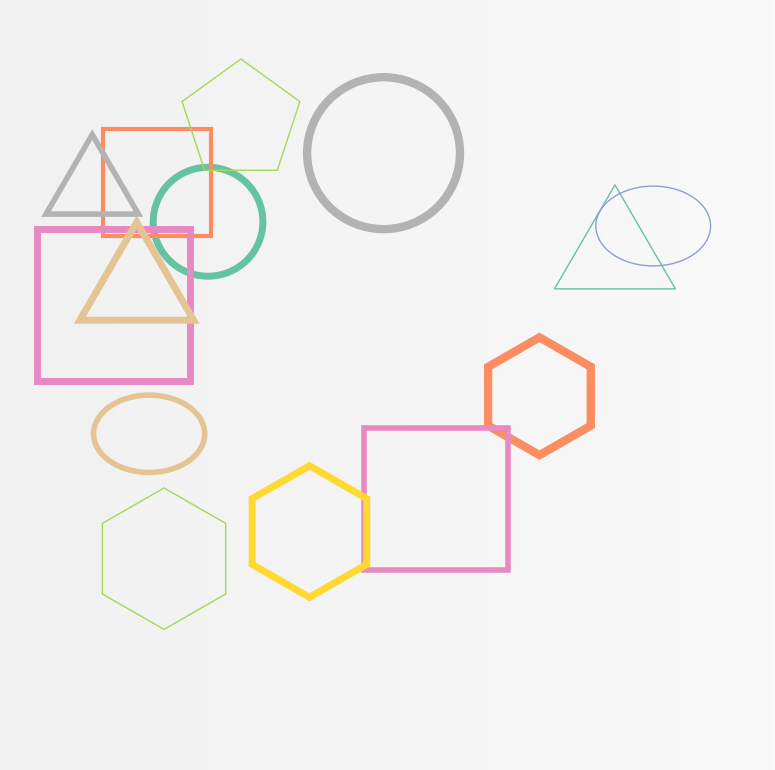[{"shape": "triangle", "thickness": 0.5, "radius": 0.45, "center": [0.793, 0.67]}, {"shape": "circle", "thickness": 2.5, "radius": 0.35, "center": [0.268, 0.712]}, {"shape": "square", "thickness": 1.5, "radius": 0.35, "center": [0.202, 0.763]}, {"shape": "hexagon", "thickness": 3, "radius": 0.38, "center": [0.696, 0.485]}, {"shape": "oval", "thickness": 0.5, "radius": 0.37, "center": [0.843, 0.706]}, {"shape": "square", "thickness": 2.5, "radius": 0.5, "center": [0.147, 0.604]}, {"shape": "square", "thickness": 2, "radius": 0.46, "center": [0.563, 0.352]}, {"shape": "hexagon", "thickness": 0.5, "radius": 0.46, "center": [0.212, 0.274]}, {"shape": "pentagon", "thickness": 0.5, "radius": 0.4, "center": [0.311, 0.843]}, {"shape": "hexagon", "thickness": 2.5, "radius": 0.43, "center": [0.399, 0.31]}, {"shape": "triangle", "thickness": 2.5, "radius": 0.42, "center": [0.176, 0.627]}, {"shape": "oval", "thickness": 2, "radius": 0.36, "center": [0.192, 0.437]}, {"shape": "triangle", "thickness": 2, "radius": 0.34, "center": [0.119, 0.756]}, {"shape": "circle", "thickness": 3, "radius": 0.49, "center": [0.495, 0.801]}]